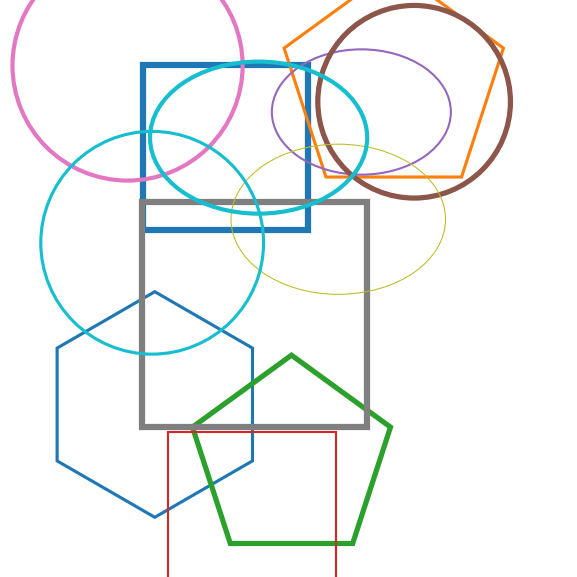[{"shape": "hexagon", "thickness": 1.5, "radius": 0.98, "center": [0.268, 0.299]}, {"shape": "square", "thickness": 3, "radius": 0.71, "center": [0.391, 0.744]}, {"shape": "pentagon", "thickness": 1.5, "radius": 1.0, "center": [0.682, 0.854]}, {"shape": "pentagon", "thickness": 2.5, "radius": 0.9, "center": [0.505, 0.204]}, {"shape": "square", "thickness": 1, "radius": 0.73, "center": [0.437, 0.106]}, {"shape": "oval", "thickness": 1, "radius": 0.77, "center": [0.626, 0.805]}, {"shape": "circle", "thickness": 2.5, "radius": 0.83, "center": [0.717, 0.823]}, {"shape": "circle", "thickness": 2, "radius": 1.0, "center": [0.221, 0.886]}, {"shape": "square", "thickness": 3, "radius": 0.97, "center": [0.441, 0.455]}, {"shape": "oval", "thickness": 0.5, "radius": 0.93, "center": [0.586, 0.619]}, {"shape": "circle", "thickness": 1.5, "radius": 0.96, "center": [0.264, 0.579]}, {"shape": "oval", "thickness": 2, "radius": 0.94, "center": [0.448, 0.761]}]